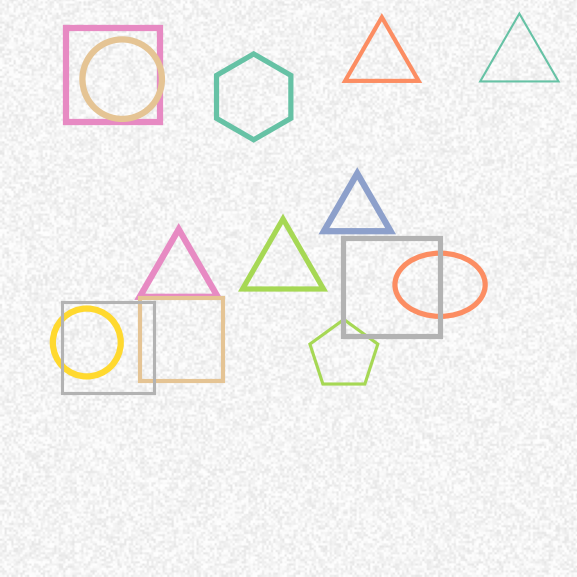[{"shape": "triangle", "thickness": 1, "radius": 0.39, "center": [0.899, 0.897]}, {"shape": "hexagon", "thickness": 2.5, "radius": 0.37, "center": [0.439, 0.831]}, {"shape": "oval", "thickness": 2.5, "radius": 0.39, "center": [0.762, 0.506]}, {"shape": "triangle", "thickness": 2, "radius": 0.37, "center": [0.661, 0.896]}, {"shape": "triangle", "thickness": 3, "radius": 0.33, "center": [0.619, 0.632]}, {"shape": "square", "thickness": 3, "radius": 0.41, "center": [0.195, 0.87]}, {"shape": "triangle", "thickness": 3, "radius": 0.39, "center": [0.309, 0.524]}, {"shape": "triangle", "thickness": 2.5, "radius": 0.4, "center": [0.49, 0.539]}, {"shape": "pentagon", "thickness": 1.5, "radius": 0.31, "center": [0.595, 0.384]}, {"shape": "circle", "thickness": 3, "radius": 0.29, "center": [0.15, 0.406]}, {"shape": "circle", "thickness": 3, "radius": 0.34, "center": [0.212, 0.862]}, {"shape": "square", "thickness": 2, "radius": 0.36, "center": [0.314, 0.411]}, {"shape": "square", "thickness": 2.5, "radius": 0.42, "center": [0.677, 0.502]}, {"shape": "square", "thickness": 1.5, "radius": 0.4, "center": [0.187, 0.397]}]